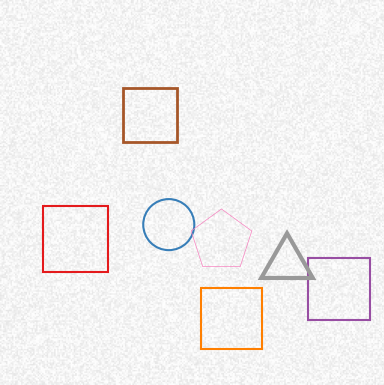[{"shape": "square", "thickness": 1.5, "radius": 0.42, "center": [0.196, 0.379]}, {"shape": "circle", "thickness": 1.5, "radius": 0.33, "center": [0.438, 0.417]}, {"shape": "square", "thickness": 1.5, "radius": 0.4, "center": [0.88, 0.25]}, {"shape": "square", "thickness": 1.5, "radius": 0.4, "center": [0.601, 0.173]}, {"shape": "square", "thickness": 2, "radius": 0.35, "center": [0.39, 0.701]}, {"shape": "pentagon", "thickness": 0.5, "radius": 0.41, "center": [0.575, 0.374]}, {"shape": "triangle", "thickness": 3, "radius": 0.39, "center": [0.746, 0.317]}]